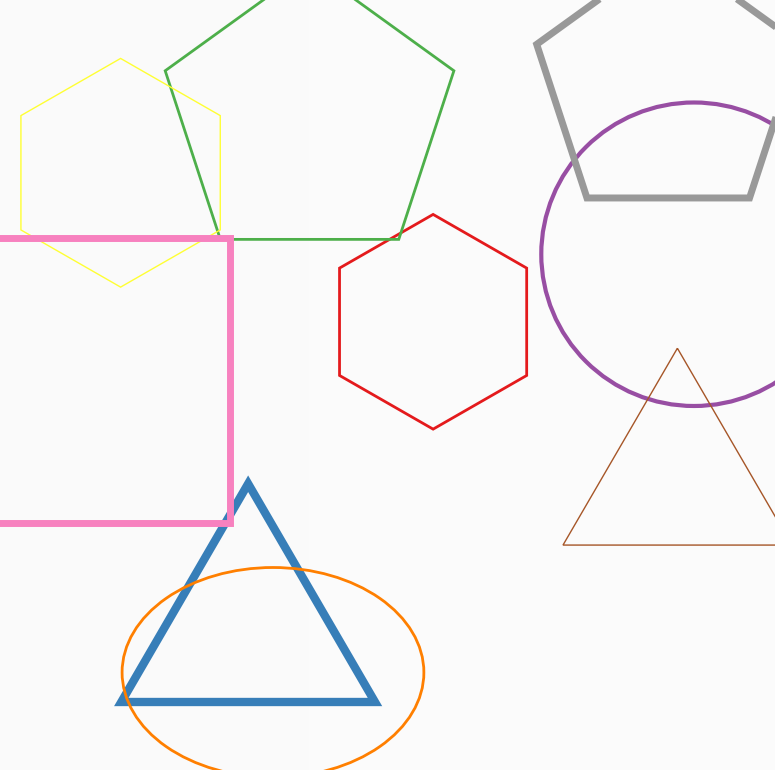[{"shape": "hexagon", "thickness": 1, "radius": 0.7, "center": [0.559, 0.582]}, {"shape": "triangle", "thickness": 3, "radius": 0.94, "center": [0.32, 0.183]}, {"shape": "pentagon", "thickness": 1, "radius": 0.98, "center": [0.399, 0.848]}, {"shape": "circle", "thickness": 1.5, "radius": 0.99, "center": [0.895, 0.67]}, {"shape": "oval", "thickness": 1, "radius": 0.97, "center": [0.352, 0.127]}, {"shape": "hexagon", "thickness": 0.5, "radius": 0.74, "center": [0.156, 0.776]}, {"shape": "triangle", "thickness": 0.5, "radius": 0.85, "center": [0.874, 0.377]}, {"shape": "square", "thickness": 2.5, "radius": 0.93, "center": [0.111, 0.506]}, {"shape": "pentagon", "thickness": 2.5, "radius": 0.89, "center": [0.862, 0.887]}]